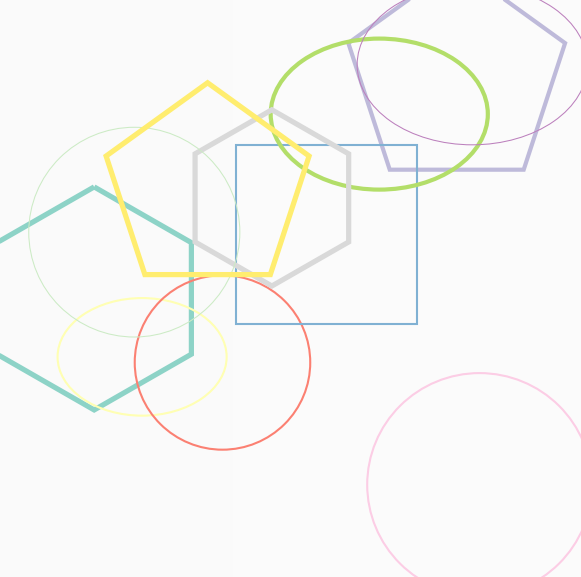[{"shape": "hexagon", "thickness": 2.5, "radius": 0.97, "center": [0.162, 0.482]}, {"shape": "oval", "thickness": 1, "radius": 0.73, "center": [0.244, 0.381]}, {"shape": "pentagon", "thickness": 2, "radius": 0.98, "center": [0.786, 0.864]}, {"shape": "circle", "thickness": 1, "radius": 0.75, "center": [0.383, 0.371]}, {"shape": "square", "thickness": 1, "radius": 0.78, "center": [0.562, 0.593]}, {"shape": "oval", "thickness": 2, "radius": 0.93, "center": [0.652, 0.802]}, {"shape": "circle", "thickness": 1, "radius": 0.97, "center": [0.825, 0.16]}, {"shape": "hexagon", "thickness": 2.5, "radius": 0.76, "center": [0.468, 0.656]}, {"shape": "oval", "thickness": 0.5, "radius": 0.99, "center": [0.813, 0.887]}, {"shape": "circle", "thickness": 0.5, "radius": 0.91, "center": [0.231, 0.597]}, {"shape": "pentagon", "thickness": 2.5, "radius": 0.92, "center": [0.357, 0.672]}]